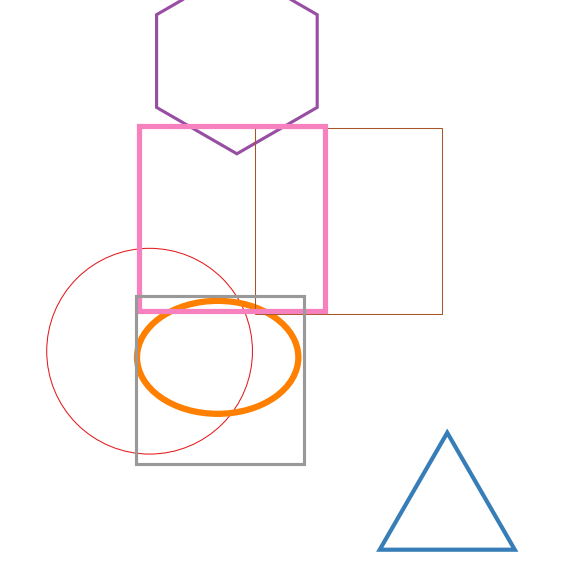[{"shape": "circle", "thickness": 0.5, "radius": 0.89, "center": [0.259, 0.391]}, {"shape": "triangle", "thickness": 2, "radius": 0.68, "center": [0.774, 0.115]}, {"shape": "hexagon", "thickness": 1.5, "radius": 0.8, "center": [0.41, 0.893]}, {"shape": "oval", "thickness": 3, "radius": 0.7, "center": [0.377, 0.38]}, {"shape": "square", "thickness": 0.5, "radius": 0.81, "center": [0.604, 0.616]}, {"shape": "square", "thickness": 2.5, "radius": 0.8, "center": [0.402, 0.621]}, {"shape": "square", "thickness": 1.5, "radius": 0.73, "center": [0.381, 0.341]}]